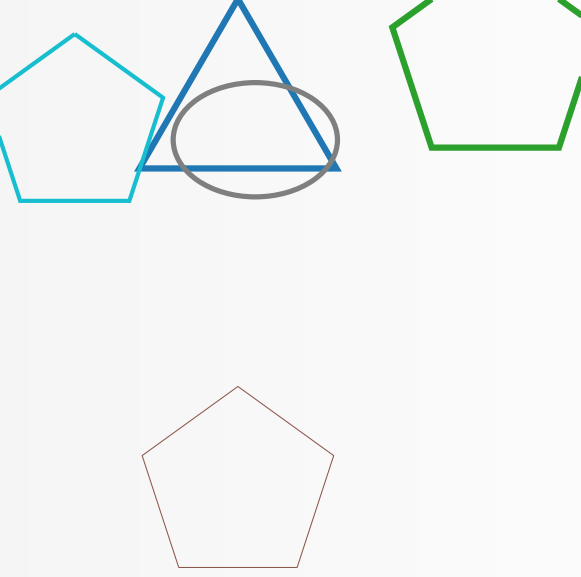[{"shape": "triangle", "thickness": 3, "radius": 0.98, "center": [0.409, 0.805]}, {"shape": "pentagon", "thickness": 3, "radius": 0.93, "center": [0.852, 0.894]}, {"shape": "pentagon", "thickness": 0.5, "radius": 0.87, "center": [0.409, 0.157]}, {"shape": "oval", "thickness": 2.5, "radius": 0.71, "center": [0.439, 0.757]}, {"shape": "pentagon", "thickness": 2, "radius": 0.8, "center": [0.129, 0.781]}]